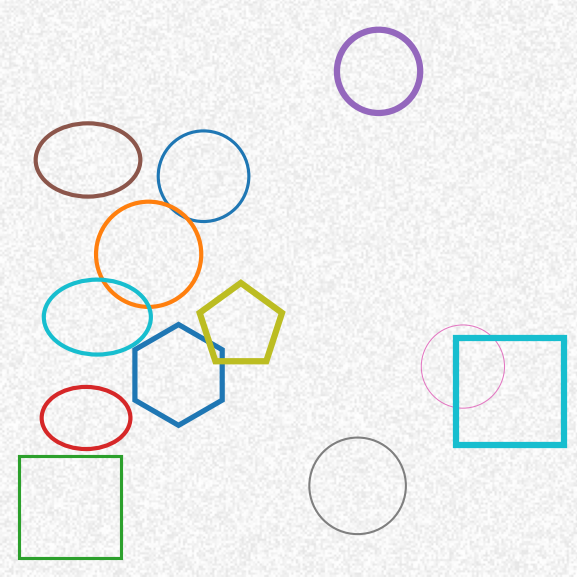[{"shape": "circle", "thickness": 1.5, "radius": 0.39, "center": [0.352, 0.694]}, {"shape": "hexagon", "thickness": 2.5, "radius": 0.44, "center": [0.309, 0.35]}, {"shape": "circle", "thickness": 2, "radius": 0.46, "center": [0.257, 0.559]}, {"shape": "square", "thickness": 1.5, "radius": 0.44, "center": [0.122, 0.121]}, {"shape": "oval", "thickness": 2, "radius": 0.38, "center": [0.149, 0.275]}, {"shape": "circle", "thickness": 3, "radius": 0.36, "center": [0.656, 0.876]}, {"shape": "oval", "thickness": 2, "radius": 0.45, "center": [0.152, 0.722]}, {"shape": "circle", "thickness": 0.5, "radius": 0.36, "center": [0.802, 0.364]}, {"shape": "circle", "thickness": 1, "radius": 0.42, "center": [0.619, 0.158]}, {"shape": "pentagon", "thickness": 3, "radius": 0.37, "center": [0.417, 0.434]}, {"shape": "square", "thickness": 3, "radius": 0.47, "center": [0.883, 0.321]}, {"shape": "oval", "thickness": 2, "radius": 0.46, "center": [0.169, 0.45]}]